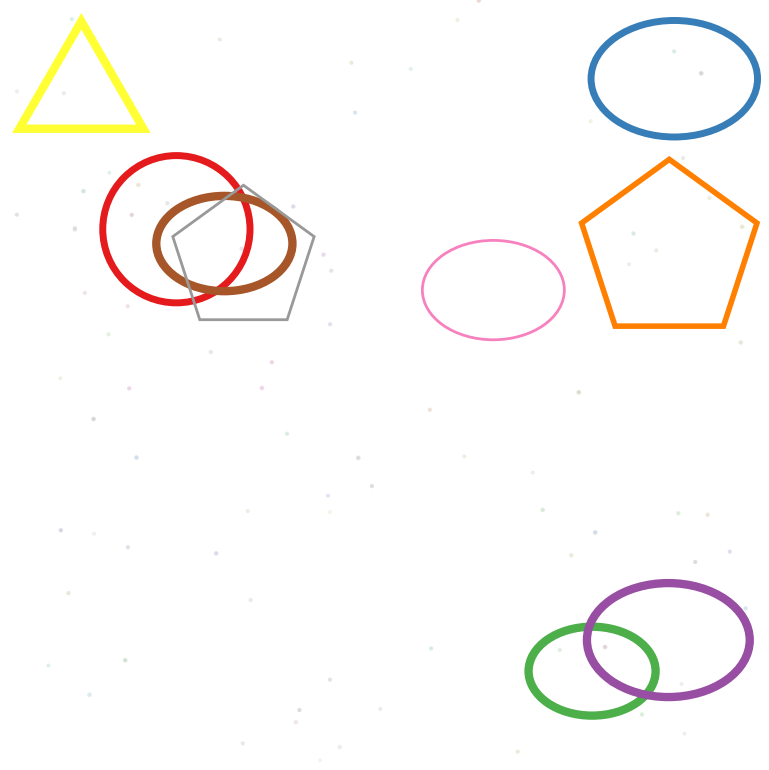[{"shape": "circle", "thickness": 2.5, "radius": 0.48, "center": [0.229, 0.702]}, {"shape": "oval", "thickness": 2.5, "radius": 0.54, "center": [0.876, 0.898]}, {"shape": "oval", "thickness": 3, "radius": 0.41, "center": [0.769, 0.128]}, {"shape": "oval", "thickness": 3, "radius": 0.53, "center": [0.868, 0.169]}, {"shape": "pentagon", "thickness": 2, "radius": 0.6, "center": [0.869, 0.673]}, {"shape": "triangle", "thickness": 3, "radius": 0.47, "center": [0.106, 0.879]}, {"shape": "oval", "thickness": 3, "radius": 0.44, "center": [0.291, 0.684]}, {"shape": "oval", "thickness": 1, "radius": 0.46, "center": [0.641, 0.623]}, {"shape": "pentagon", "thickness": 1, "radius": 0.48, "center": [0.316, 0.663]}]